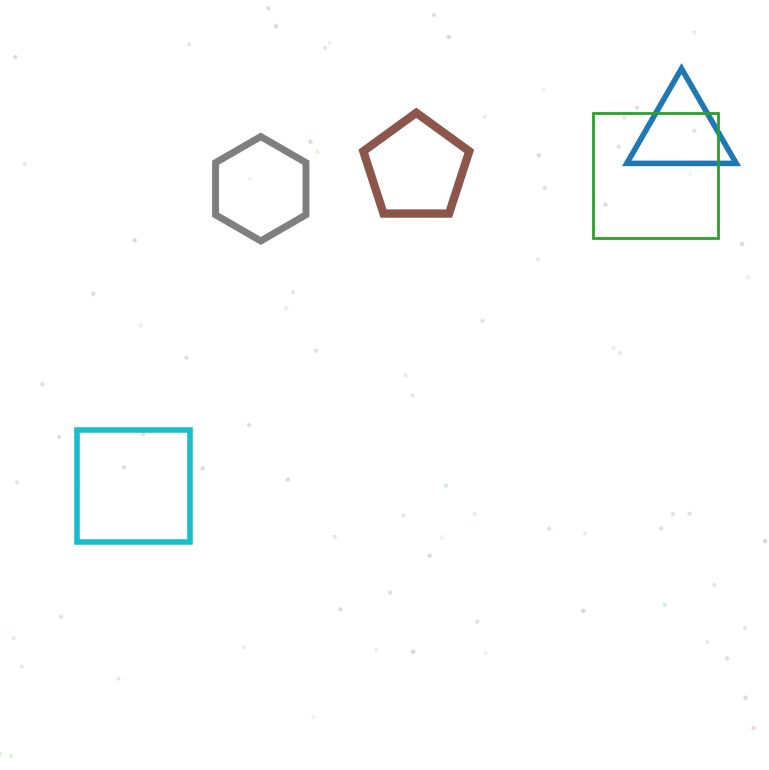[{"shape": "triangle", "thickness": 2, "radius": 0.41, "center": [0.885, 0.829]}, {"shape": "square", "thickness": 1, "radius": 0.41, "center": [0.852, 0.772]}, {"shape": "pentagon", "thickness": 3, "radius": 0.36, "center": [0.541, 0.781]}, {"shape": "hexagon", "thickness": 2.5, "radius": 0.34, "center": [0.339, 0.755]}, {"shape": "square", "thickness": 2, "radius": 0.37, "center": [0.174, 0.369]}]